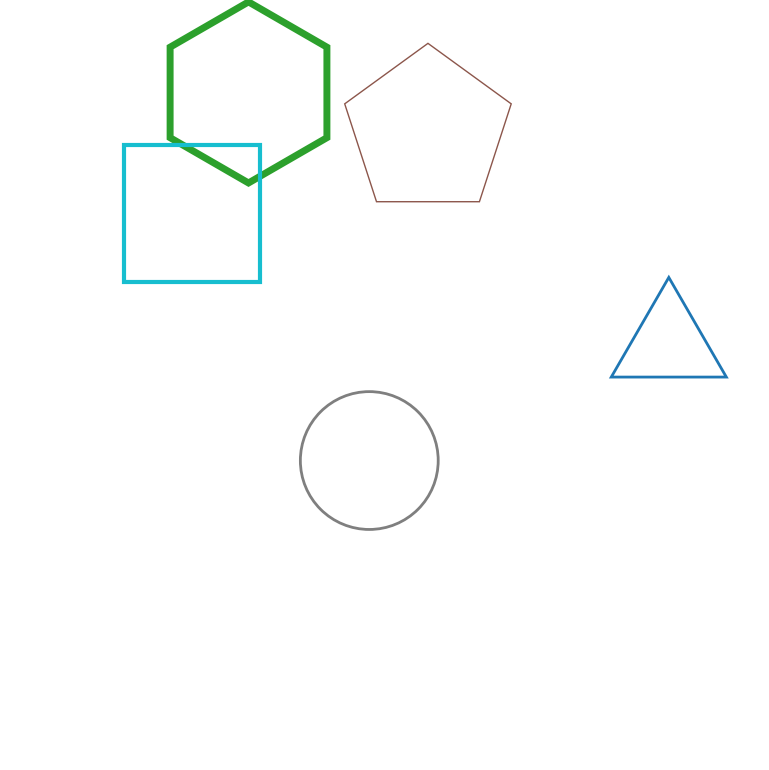[{"shape": "triangle", "thickness": 1, "radius": 0.43, "center": [0.869, 0.553]}, {"shape": "hexagon", "thickness": 2.5, "radius": 0.59, "center": [0.323, 0.88]}, {"shape": "pentagon", "thickness": 0.5, "radius": 0.57, "center": [0.556, 0.83]}, {"shape": "circle", "thickness": 1, "radius": 0.45, "center": [0.48, 0.402]}, {"shape": "square", "thickness": 1.5, "radius": 0.44, "center": [0.25, 0.723]}]